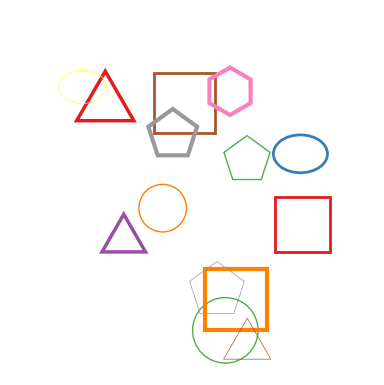[{"shape": "triangle", "thickness": 2.5, "radius": 0.43, "center": [0.273, 0.729]}, {"shape": "square", "thickness": 2, "radius": 0.36, "center": [0.786, 0.417]}, {"shape": "oval", "thickness": 2, "radius": 0.35, "center": [0.78, 0.6]}, {"shape": "pentagon", "thickness": 1, "radius": 0.31, "center": [0.642, 0.585]}, {"shape": "circle", "thickness": 1, "radius": 0.43, "center": [0.585, 0.142]}, {"shape": "triangle", "thickness": 2.5, "radius": 0.33, "center": [0.321, 0.378]}, {"shape": "square", "thickness": 3, "radius": 0.4, "center": [0.613, 0.222]}, {"shape": "circle", "thickness": 1, "radius": 0.31, "center": [0.422, 0.459]}, {"shape": "oval", "thickness": 0.5, "radius": 0.31, "center": [0.215, 0.774]}, {"shape": "square", "thickness": 2, "radius": 0.39, "center": [0.479, 0.733]}, {"shape": "triangle", "thickness": 0.5, "radius": 0.35, "center": [0.642, 0.103]}, {"shape": "hexagon", "thickness": 3, "radius": 0.31, "center": [0.597, 0.763]}, {"shape": "pentagon", "thickness": 3, "radius": 0.33, "center": [0.449, 0.65]}, {"shape": "pentagon", "thickness": 0.5, "radius": 0.37, "center": [0.564, 0.246]}]